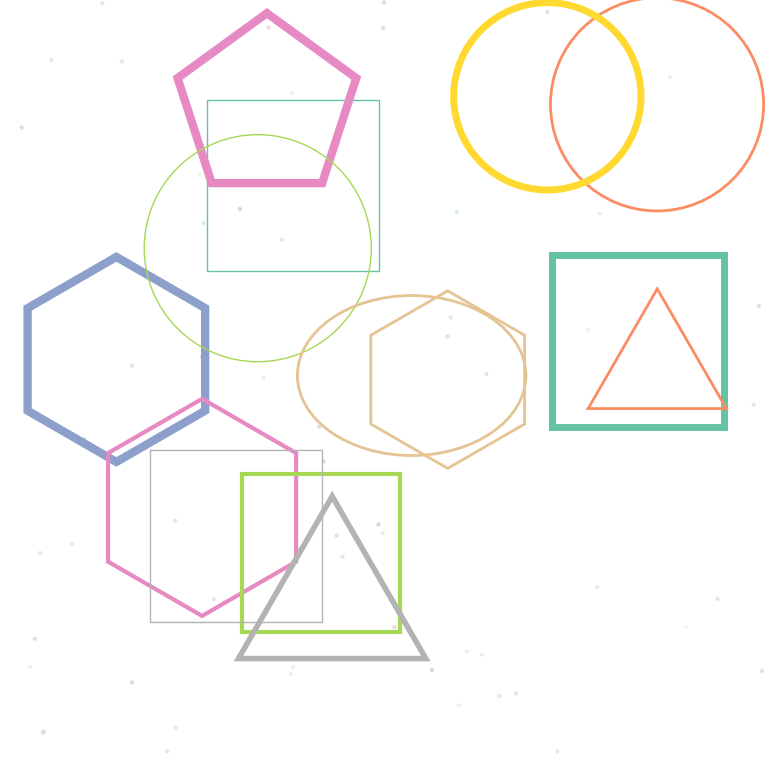[{"shape": "square", "thickness": 0.5, "radius": 0.56, "center": [0.381, 0.759]}, {"shape": "square", "thickness": 2.5, "radius": 0.56, "center": [0.829, 0.557]}, {"shape": "triangle", "thickness": 1, "radius": 0.52, "center": [0.854, 0.521]}, {"shape": "circle", "thickness": 1, "radius": 0.69, "center": [0.853, 0.864]}, {"shape": "hexagon", "thickness": 3, "radius": 0.67, "center": [0.151, 0.533]}, {"shape": "pentagon", "thickness": 3, "radius": 0.61, "center": [0.347, 0.861]}, {"shape": "hexagon", "thickness": 1.5, "radius": 0.71, "center": [0.262, 0.341]}, {"shape": "circle", "thickness": 0.5, "radius": 0.74, "center": [0.335, 0.678]}, {"shape": "square", "thickness": 1.5, "radius": 0.51, "center": [0.417, 0.282]}, {"shape": "circle", "thickness": 2.5, "radius": 0.61, "center": [0.711, 0.875]}, {"shape": "oval", "thickness": 1, "radius": 0.74, "center": [0.535, 0.512]}, {"shape": "hexagon", "thickness": 1, "radius": 0.58, "center": [0.581, 0.507]}, {"shape": "triangle", "thickness": 2, "radius": 0.7, "center": [0.431, 0.215]}, {"shape": "square", "thickness": 0.5, "radius": 0.56, "center": [0.306, 0.304]}]